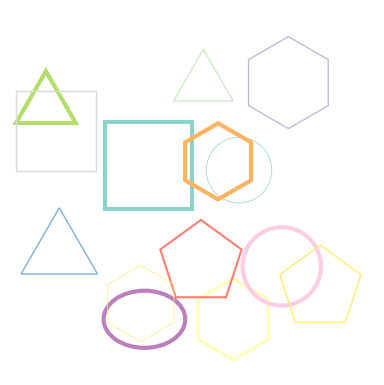[{"shape": "circle", "thickness": 0.5, "radius": 0.43, "center": [0.621, 0.558]}, {"shape": "square", "thickness": 3, "radius": 0.57, "center": [0.386, 0.57]}, {"shape": "hexagon", "thickness": 2, "radius": 0.53, "center": [0.606, 0.171]}, {"shape": "hexagon", "thickness": 1, "radius": 0.6, "center": [0.749, 0.785]}, {"shape": "pentagon", "thickness": 1.5, "radius": 0.56, "center": [0.522, 0.318]}, {"shape": "triangle", "thickness": 1, "radius": 0.57, "center": [0.154, 0.346]}, {"shape": "hexagon", "thickness": 3, "radius": 0.49, "center": [0.566, 0.581]}, {"shape": "triangle", "thickness": 3, "radius": 0.45, "center": [0.119, 0.725]}, {"shape": "circle", "thickness": 3, "radius": 0.51, "center": [0.732, 0.308]}, {"shape": "square", "thickness": 1, "radius": 0.52, "center": [0.145, 0.66]}, {"shape": "oval", "thickness": 3, "radius": 0.53, "center": [0.375, 0.171]}, {"shape": "triangle", "thickness": 1, "radius": 0.45, "center": [0.528, 0.782]}, {"shape": "pentagon", "thickness": 1, "radius": 0.55, "center": [0.832, 0.252]}, {"shape": "hexagon", "thickness": 0.5, "radius": 0.5, "center": [0.366, 0.212]}]